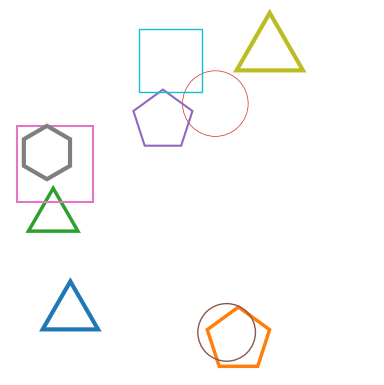[{"shape": "triangle", "thickness": 3, "radius": 0.42, "center": [0.183, 0.186]}, {"shape": "pentagon", "thickness": 2.5, "radius": 0.43, "center": [0.619, 0.117]}, {"shape": "triangle", "thickness": 2.5, "radius": 0.37, "center": [0.138, 0.437]}, {"shape": "circle", "thickness": 0.5, "radius": 0.43, "center": [0.559, 0.731]}, {"shape": "pentagon", "thickness": 1.5, "radius": 0.4, "center": [0.423, 0.687]}, {"shape": "circle", "thickness": 1, "radius": 0.37, "center": [0.589, 0.137]}, {"shape": "square", "thickness": 1.5, "radius": 0.5, "center": [0.143, 0.574]}, {"shape": "hexagon", "thickness": 3, "radius": 0.35, "center": [0.122, 0.604]}, {"shape": "triangle", "thickness": 3, "radius": 0.5, "center": [0.701, 0.867]}, {"shape": "square", "thickness": 1, "radius": 0.41, "center": [0.442, 0.842]}]